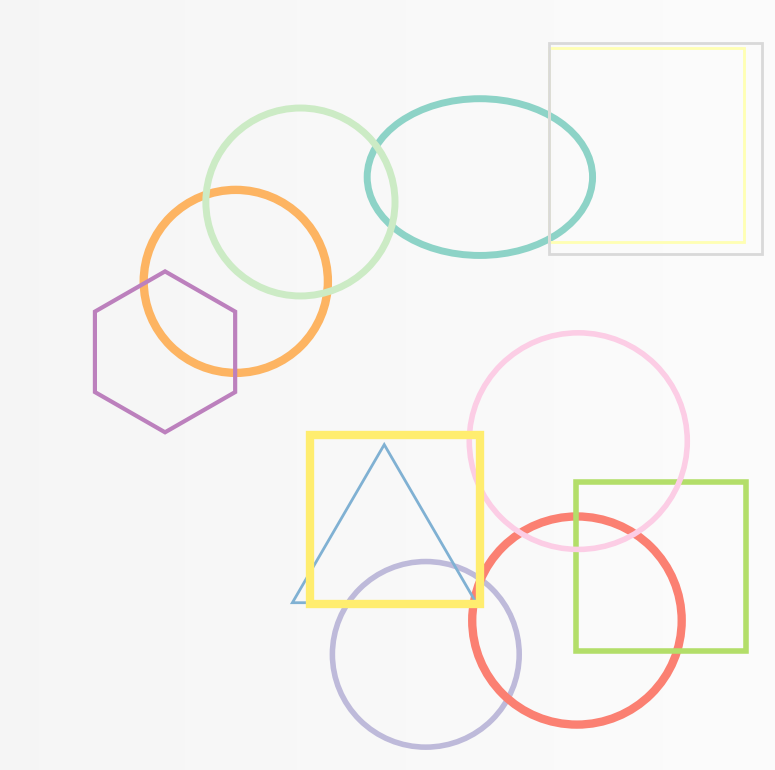[{"shape": "oval", "thickness": 2.5, "radius": 0.73, "center": [0.619, 0.77]}, {"shape": "square", "thickness": 1, "radius": 0.63, "center": [0.834, 0.812]}, {"shape": "circle", "thickness": 2, "radius": 0.6, "center": [0.549, 0.15]}, {"shape": "circle", "thickness": 3, "radius": 0.68, "center": [0.744, 0.194]}, {"shape": "triangle", "thickness": 1, "radius": 0.68, "center": [0.496, 0.286]}, {"shape": "circle", "thickness": 3, "radius": 0.59, "center": [0.304, 0.635]}, {"shape": "square", "thickness": 2, "radius": 0.55, "center": [0.853, 0.265]}, {"shape": "circle", "thickness": 2, "radius": 0.7, "center": [0.746, 0.427]}, {"shape": "square", "thickness": 1, "radius": 0.69, "center": [0.846, 0.807]}, {"shape": "hexagon", "thickness": 1.5, "radius": 0.52, "center": [0.213, 0.543]}, {"shape": "circle", "thickness": 2.5, "radius": 0.61, "center": [0.388, 0.738]}, {"shape": "square", "thickness": 3, "radius": 0.55, "center": [0.51, 0.326]}]